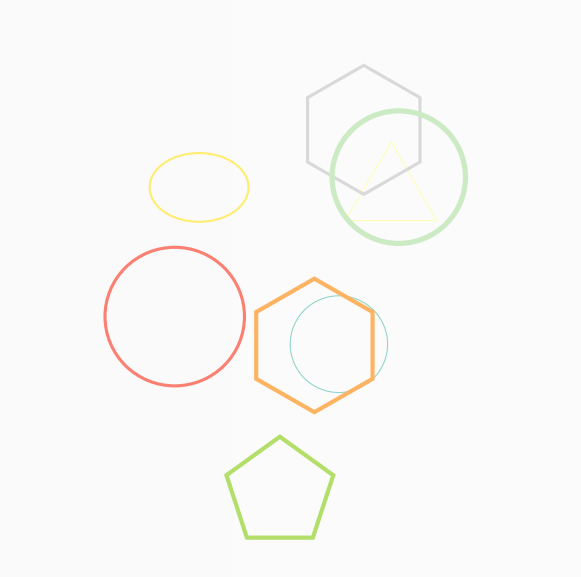[{"shape": "circle", "thickness": 0.5, "radius": 0.42, "center": [0.583, 0.403]}, {"shape": "triangle", "thickness": 0.5, "radius": 0.45, "center": [0.673, 0.663]}, {"shape": "circle", "thickness": 1.5, "radius": 0.6, "center": [0.301, 0.451]}, {"shape": "hexagon", "thickness": 2, "radius": 0.58, "center": [0.541, 0.401]}, {"shape": "pentagon", "thickness": 2, "radius": 0.48, "center": [0.481, 0.146]}, {"shape": "hexagon", "thickness": 1.5, "radius": 0.56, "center": [0.626, 0.774]}, {"shape": "circle", "thickness": 2.5, "radius": 0.57, "center": [0.686, 0.692]}, {"shape": "oval", "thickness": 1, "radius": 0.43, "center": [0.342, 0.675]}]